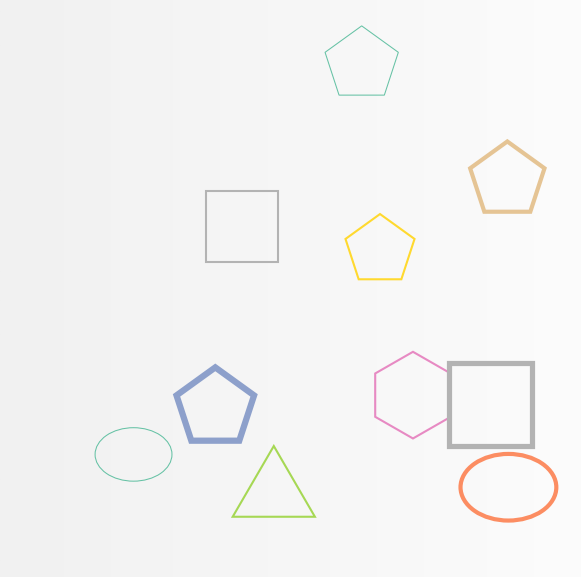[{"shape": "pentagon", "thickness": 0.5, "radius": 0.33, "center": [0.622, 0.888]}, {"shape": "oval", "thickness": 0.5, "radius": 0.33, "center": [0.23, 0.212]}, {"shape": "oval", "thickness": 2, "radius": 0.41, "center": [0.875, 0.155]}, {"shape": "pentagon", "thickness": 3, "radius": 0.35, "center": [0.37, 0.293]}, {"shape": "hexagon", "thickness": 1, "radius": 0.38, "center": [0.71, 0.315]}, {"shape": "triangle", "thickness": 1, "radius": 0.41, "center": [0.471, 0.145]}, {"shape": "pentagon", "thickness": 1, "radius": 0.31, "center": [0.654, 0.566]}, {"shape": "pentagon", "thickness": 2, "radius": 0.34, "center": [0.873, 0.687]}, {"shape": "square", "thickness": 1, "radius": 0.31, "center": [0.416, 0.607]}, {"shape": "square", "thickness": 2.5, "radius": 0.36, "center": [0.844, 0.299]}]